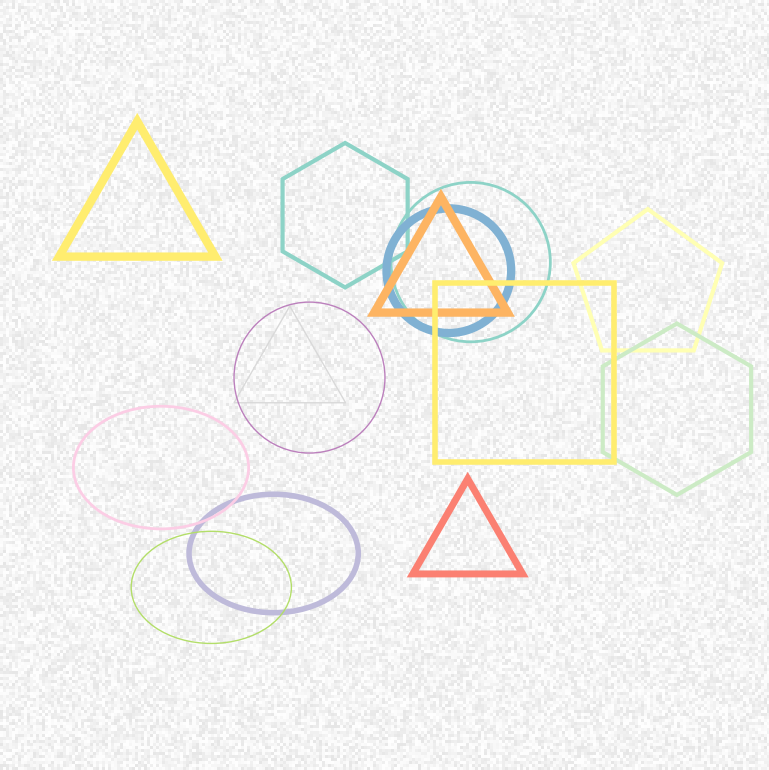[{"shape": "circle", "thickness": 1, "radius": 0.52, "center": [0.611, 0.66]}, {"shape": "hexagon", "thickness": 1.5, "radius": 0.47, "center": [0.448, 0.721]}, {"shape": "pentagon", "thickness": 1.5, "radius": 0.51, "center": [0.841, 0.627]}, {"shape": "oval", "thickness": 2, "radius": 0.55, "center": [0.355, 0.281]}, {"shape": "triangle", "thickness": 2.5, "radius": 0.41, "center": [0.607, 0.296]}, {"shape": "circle", "thickness": 3, "radius": 0.4, "center": [0.583, 0.648]}, {"shape": "triangle", "thickness": 3, "radius": 0.5, "center": [0.573, 0.644]}, {"shape": "oval", "thickness": 0.5, "radius": 0.52, "center": [0.274, 0.237]}, {"shape": "oval", "thickness": 1, "radius": 0.57, "center": [0.209, 0.393]}, {"shape": "triangle", "thickness": 0.5, "radius": 0.42, "center": [0.376, 0.519]}, {"shape": "circle", "thickness": 0.5, "radius": 0.49, "center": [0.402, 0.51]}, {"shape": "hexagon", "thickness": 1.5, "radius": 0.56, "center": [0.879, 0.469]}, {"shape": "square", "thickness": 2, "radius": 0.58, "center": [0.681, 0.516]}, {"shape": "triangle", "thickness": 3, "radius": 0.59, "center": [0.178, 0.725]}]